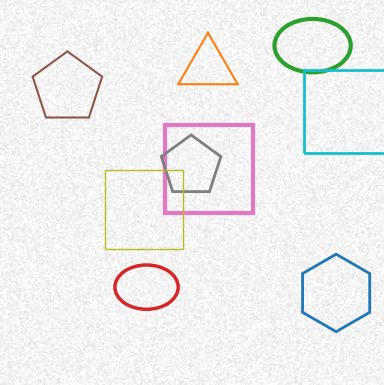[{"shape": "hexagon", "thickness": 2, "radius": 0.5, "center": [0.873, 0.239]}, {"shape": "triangle", "thickness": 1.5, "radius": 0.45, "center": [0.54, 0.826]}, {"shape": "oval", "thickness": 3, "radius": 0.5, "center": [0.812, 0.882]}, {"shape": "oval", "thickness": 2.5, "radius": 0.41, "center": [0.381, 0.254]}, {"shape": "pentagon", "thickness": 1.5, "radius": 0.47, "center": [0.175, 0.772]}, {"shape": "square", "thickness": 3, "radius": 0.57, "center": [0.542, 0.56]}, {"shape": "pentagon", "thickness": 2, "radius": 0.41, "center": [0.496, 0.568]}, {"shape": "square", "thickness": 1, "radius": 0.51, "center": [0.374, 0.455]}, {"shape": "square", "thickness": 2, "radius": 0.54, "center": [0.896, 0.711]}]